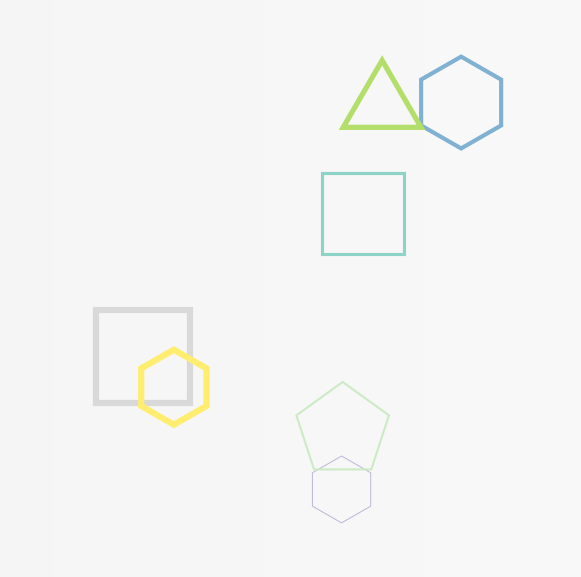[{"shape": "square", "thickness": 1.5, "radius": 0.35, "center": [0.624, 0.629]}, {"shape": "hexagon", "thickness": 0.5, "radius": 0.29, "center": [0.588, 0.152]}, {"shape": "hexagon", "thickness": 2, "radius": 0.4, "center": [0.793, 0.822]}, {"shape": "triangle", "thickness": 2.5, "radius": 0.39, "center": [0.657, 0.817]}, {"shape": "square", "thickness": 3, "radius": 0.41, "center": [0.247, 0.382]}, {"shape": "pentagon", "thickness": 1, "radius": 0.42, "center": [0.59, 0.254]}, {"shape": "hexagon", "thickness": 3, "radius": 0.32, "center": [0.299, 0.329]}]